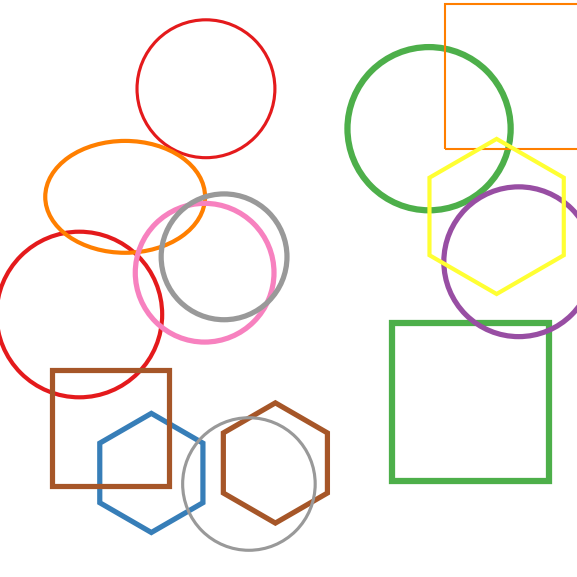[{"shape": "circle", "thickness": 2, "radius": 0.72, "center": [0.137, 0.455]}, {"shape": "circle", "thickness": 1.5, "radius": 0.6, "center": [0.357, 0.845]}, {"shape": "hexagon", "thickness": 2.5, "radius": 0.52, "center": [0.262, 0.18]}, {"shape": "circle", "thickness": 3, "radius": 0.71, "center": [0.743, 0.776]}, {"shape": "square", "thickness": 3, "radius": 0.68, "center": [0.815, 0.303]}, {"shape": "circle", "thickness": 2.5, "radius": 0.65, "center": [0.898, 0.546]}, {"shape": "oval", "thickness": 2, "radius": 0.69, "center": [0.217, 0.658]}, {"shape": "square", "thickness": 1, "radius": 0.63, "center": [0.897, 0.867]}, {"shape": "hexagon", "thickness": 2, "radius": 0.67, "center": [0.86, 0.624]}, {"shape": "hexagon", "thickness": 2.5, "radius": 0.52, "center": [0.477, 0.197]}, {"shape": "square", "thickness": 2.5, "radius": 0.5, "center": [0.191, 0.258]}, {"shape": "circle", "thickness": 2.5, "radius": 0.6, "center": [0.354, 0.527]}, {"shape": "circle", "thickness": 1.5, "radius": 0.57, "center": [0.431, 0.161]}, {"shape": "circle", "thickness": 2.5, "radius": 0.54, "center": [0.388, 0.554]}]